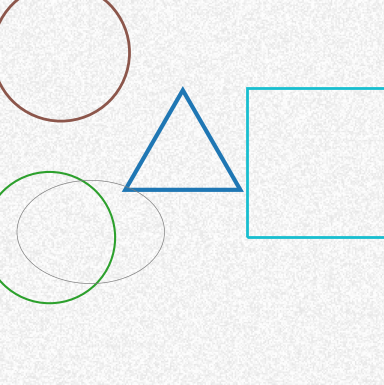[{"shape": "triangle", "thickness": 3, "radius": 0.86, "center": [0.475, 0.593]}, {"shape": "circle", "thickness": 1.5, "radius": 0.85, "center": [0.129, 0.383]}, {"shape": "circle", "thickness": 2, "radius": 0.89, "center": [0.158, 0.863]}, {"shape": "oval", "thickness": 0.5, "radius": 0.96, "center": [0.236, 0.398]}, {"shape": "square", "thickness": 2, "radius": 0.97, "center": [0.835, 0.578]}]